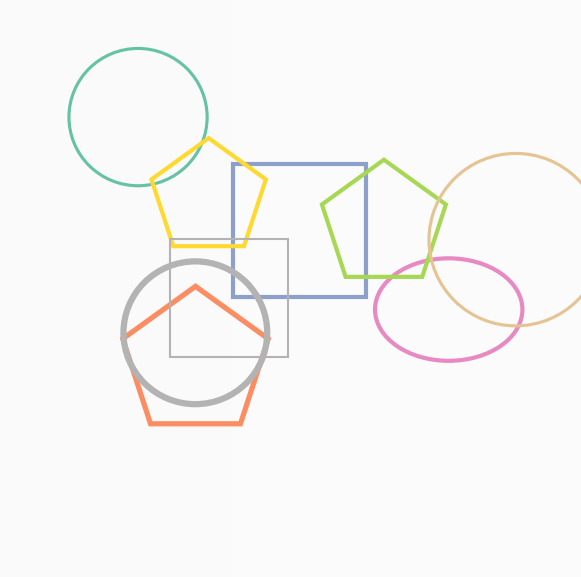[{"shape": "circle", "thickness": 1.5, "radius": 0.59, "center": [0.237, 0.796]}, {"shape": "pentagon", "thickness": 2.5, "radius": 0.66, "center": [0.336, 0.372]}, {"shape": "square", "thickness": 2, "radius": 0.57, "center": [0.514, 0.6]}, {"shape": "oval", "thickness": 2, "radius": 0.63, "center": [0.772, 0.463]}, {"shape": "pentagon", "thickness": 2, "radius": 0.56, "center": [0.66, 0.61]}, {"shape": "pentagon", "thickness": 2, "radius": 0.52, "center": [0.359, 0.657]}, {"shape": "circle", "thickness": 1.5, "radius": 0.75, "center": [0.887, 0.584]}, {"shape": "circle", "thickness": 3, "radius": 0.62, "center": [0.336, 0.423]}, {"shape": "square", "thickness": 1, "radius": 0.51, "center": [0.394, 0.483]}]